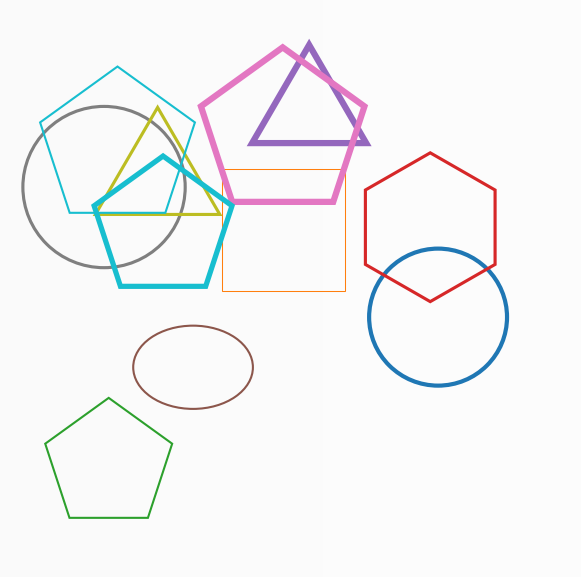[{"shape": "circle", "thickness": 2, "radius": 0.59, "center": [0.754, 0.45]}, {"shape": "square", "thickness": 0.5, "radius": 0.53, "center": [0.487, 0.6]}, {"shape": "pentagon", "thickness": 1, "radius": 0.57, "center": [0.187, 0.195]}, {"shape": "hexagon", "thickness": 1.5, "radius": 0.64, "center": [0.74, 0.606]}, {"shape": "triangle", "thickness": 3, "radius": 0.57, "center": [0.532, 0.808]}, {"shape": "oval", "thickness": 1, "radius": 0.51, "center": [0.332, 0.363]}, {"shape": "pentagon", "thickness": 3, "radius": 0.74, "center": [0.486, 0.769]}, {"shape": "circle", "thickness": 1.5, "radius": 0.7, "center": [0.179, 0.675]}, {"shape": "triangle", "thickness": 1.5, "radius": 0.62, "center": [0.271, 0.69]}, {"shape": "pentagon", "thickness": 2.5, "radius": 0.62, "center": [0.281, 0.604]}, {"shape": "pentagon", "thickness": 1, "radius": 0.7, "center": [0.202, 0.744]}]